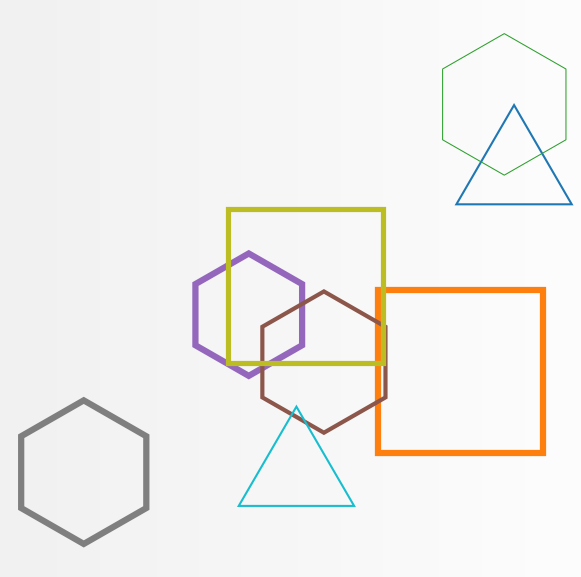[{"shape": "triangle", "thickness": 1, "radius": 0.57, "center": [0.884, 0.703]}, {"shape": "square", "thickness": 3, "radius": 0.71, "center": [0.792, 0.356]}, {"shape": "hexagon", "thickness": 0.5, "radius": 0.61, "center": [0.868, 0.818]}, {"shape": "hexagon", "thickness": 3, "radius": 0.53, "center": [0.428, 0.454]}, {"shape": "hexagon", "thickness": 2, "radius": 0.61, "center": [0.557, 0.372]}, {"shape": "hexagon", "thickness": 3, "radius": 0.62, "center": [0.144, 0.182]}, {"shape": "square", "thickness": 2.5, "radius": 0.67, "center": [0.525, 0.504]}, {"shape": "triangle", "thickness": 1, "radius": 0.57, "center": [0.51, 0.18]}]